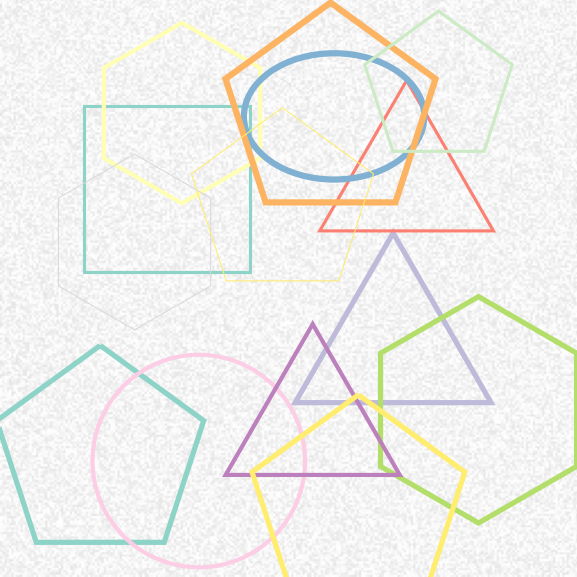[{"shape": "pentagon", "thickness": 2.5, "radius": 0.94, "center": [0.174, 0.213]}, {"shape": "square", "thickness": 1.5, "radius": 0.72, "center": [0.289, 0.672]}, {"shape": "hexagon", "thickness": 2, "radius": 0.78, "center": [0.315, 0.803]}, {"shape": "triangle", "thickness": 2.5, "radius": 0.98, "center": [0.681, 0.4]}, {"shape": "triangle", "thickness": 1.5, "radius": 0.87, "center": [0.704, 0.686]}, {"shape": "oval", "thickness": 3, "radius": 0.78, "center": [0.579, 0.798]}, {"shape": "pentagon", "thickness": 3, "radius": 0.96, "center": [0.572, 0.803]}, {"shape": "hexagon", "thickness": 2.5, "radius": 0.98, "center": [0.829, 0.29]}, {"shape": "circle", "thickness": 2, "radius": 0.92, "center": [0.344, 0.201]}, {"shape": "hexagon", "thickness": 0.5, "radius": 0.76, "center": [0.233, 0.58]}, {"shape": "triangle", "thickness": 2, "radius": 0.87, "center": [0.541, 0.264]}, {"shape": "pentagon", "thickness": 1.5, "radius": 0.67, "center": [0.759, 0.846]}, {"shape": "pentagon", "thickness": 0.5, "radius": 0.83, "center": [0.489, 0.647]}, {"shape": "pentagon", "thickness": 2.5, "radius": 0.97, "center": [0.621, 0.122]}]